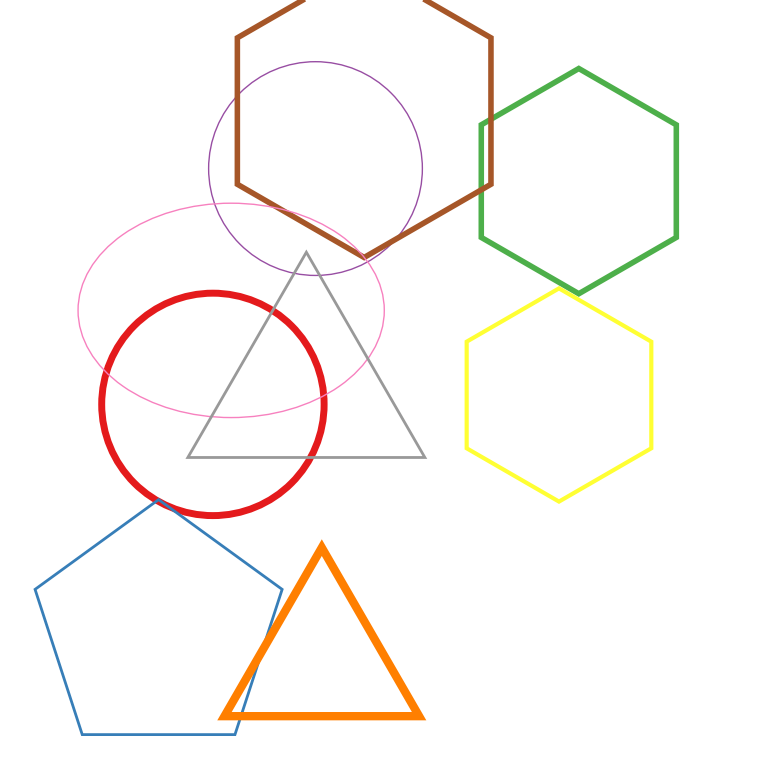[{"shape": "circle", "thickness": 2.5, "radius": 0.72, "center": [0.277, 0.475]}, {"shape": "pentagon", "thickness": 1, "radius": 0.84, "center": [0.206, 0.182]}, {"shape": "hexagon", "thickness": 2, "radius": 0.73, "center": [0.752, 0.765]}, {"shape": "circle", "thickness": 0.5, "radius": 0.69, "center": [0.41, 0.781]}, {"shape": "triangle", "thickness": 3, "radius": 0.73, "center": [0.418, 0.143]}, {"shape": "hexagon", "thickness": 1.5, "radius": 0.69, "center": [0.726, 0.487]}, {"shape": "hexagon", "thickness": 2, "radius": 0.95, "center": [0.473, 0.856]}, {"shape": "oval", "thickness": 0.5, "radius": 0.99, "center": [0.3, 0.597]}, {"shape": "triangle", "thickness": 1, "radius": 0.89, "center": [0.398, 0.495]}]